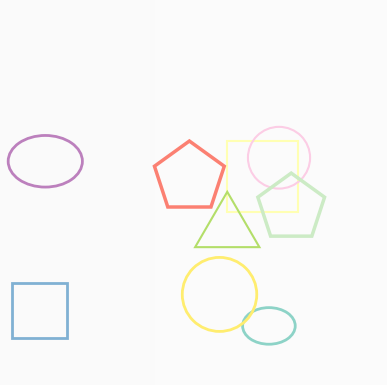[{"shape": "oval", "thickness": 2, "radius": 0.34, "center": [0.694, 0.153]}, {"shape": "square", "thickness": 1.5, "radius": 0.46, "center": [0.677, 0.542]}, {"shape": "pentagon", "thickness": 2.5, "radius": 0.47, "center": [0.489, 0.539]}, {"shape": "square", "thickness": 2, "radius": 0.35, "center": [0.101, 0.194]}, {"shape": "triangle", "thickness": 1.5, "radius": 0.48, "center": [0.586, 0.406]}, {"shape": "circle", "thickness": 1.5, "radius": 0.4, "center": [0.72, 0.59]}, {"shape": "oval", "thickness": 2, "radius": 0.48, "center": [0.117, 0.581]}, {"shape": "pentagon", "thickness": 2.5, "radius": 0.45, "center": [0.752, 0.46]}, {"shape": "circle", "thickness": 2, "radius": 0.48, "center": [0.566, 0.235]}]